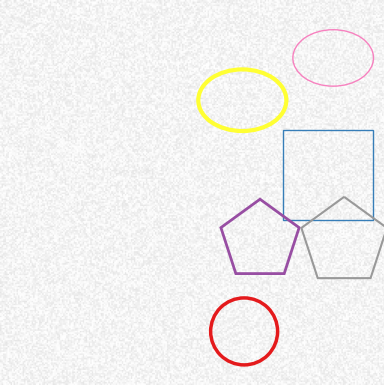[{"shape": "circle", "thickness": 2.5, "radius": 0.43, "center": [0.634, 0.139]}, {"shape": "square", "thickness": 1, "radius": 0.58, "center": [0.852, 0.545]}, {"shape": "pentagon", "thickness": 2, "radius": 0.53, "center": [0.675, 0.376]}, {"shape": "oval", "thickness": 3, "radius": 0.57, "center": [0.629, 0.74]}, {"shape": "oval", "thickness": 1, "radius": 0.52, "center": [0.865, 0.85]}, {"shape": "pentagon", "thickness": 1.5, "radius": 0.58, "center": [0.894, 0.372]}]